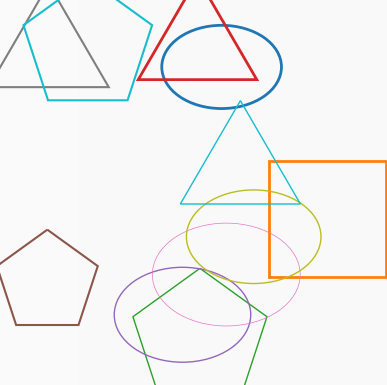[{"shape": "oval", "thickness": 2, "radius": 0.77, "center": [0.572, 0.826]}, {"shape": "square", "thickness": 2, "radius": 0.75, "center": [0.844, 0.431]}, {"shape": "pentagon", "thickness": 1, "radius": 0.91, "center": [0.516, 0.121]}, {"shape": "triangle", "thickness": 2, "radius": 0.88, "center": [0.51, 0.881]}, {"shape": "oval", "thickness": 1, "radius": 0.88, "center": [0.471, 0.182]}, {"shape": "pentagon", "thickness": 1.5, "radius": 0.68, "center": [0.122, 0.267]}, {"shape": "oval", "thickness": 0.5, "radius": 0.95, "center": [0.584, 0.287]}, {"shape": "triangle", "thickness": 1.5, "radius": 0.9, "center": [0.126, 0.863]}, {"shape": "oval", "thickness": 1, "radius": 0.87, "center": [0.655, 0.385]}, {"shape": "pentagon", "thickness": 1.5, "radius": 0.87, "center": [0.227, 0.881]}, {"shape": "triangle", "thickness": 1, "radius": 0.89, "center": [0.62, 0.56]}]